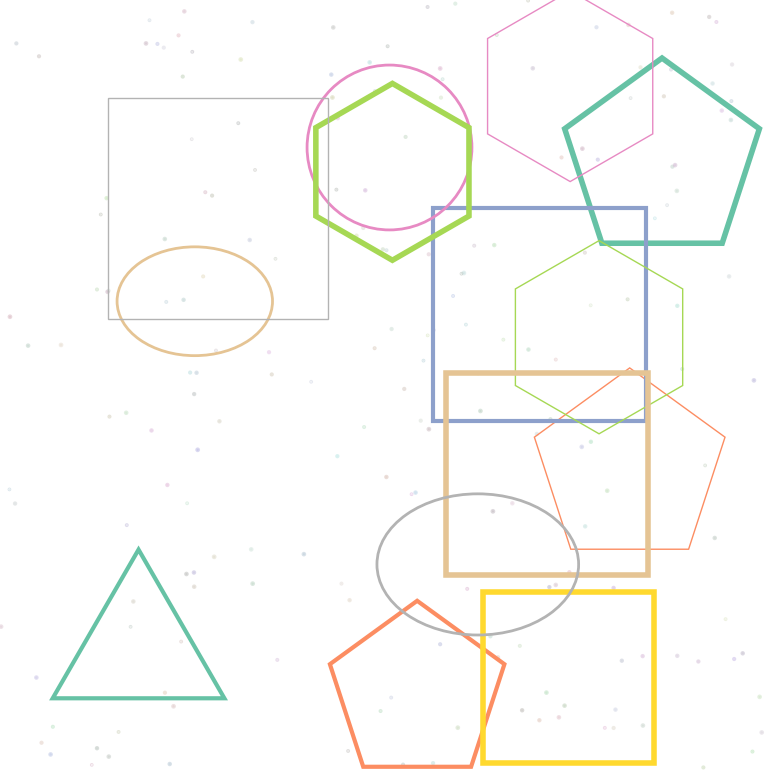[{"shape": "triangle", "thickness": 1.5, "radius": 0.64, "center": [0.18, 0.158]}, {"shape": "pentagon", "thickness": 2, "radius": 0.66, "center": [0.86, 0.792]}, {"shape": "pentagon", "thickness": 1.5, "radius": 0.6, "center": [0.542, 0.101]}, {"shape": "pentagon", "thickness": 0.5, "radius": 0.65, "center": [0.818, 0.392]}, {"shape": "square", "thickness": 1.5, "radius": 0.69, "center": [0.7, 0.591]}, {"shape": "hexagon", "thickness": 0.5, "radius": 0.62, "center": [0.74, 0.888]}, {"shape": "circle", "thickness": 1, "radius": 0.54, "center": [0.506, 0.808]}, {"shape": "hexagon", "thickness": 0.5, "radius": 0.63, "center": [0.778, 0.562]}, {"shape": "hexagon", "thickness": 2, "radius": 0.57, "center": [0.51, 0.777]}, {"shape": "square", "thickness": 2, "radius": 0.56, "center": [0.738, 0.12]}, {"shape": "square", "thickness": 2, "radius": 0.66, "center": [0.711, 0.384]}, {"shape": "oval", "thickness": 1, "radius": 0.5, "center": [0.253, 0.609]}, {"shape": "square", "thickness": 0.5, "radius": 0.72, "center": [0.283, 0.729]}, {"shape": "oval", "thickness": 1, "radius": 0.65, "center": [0.621, 0.267]}]